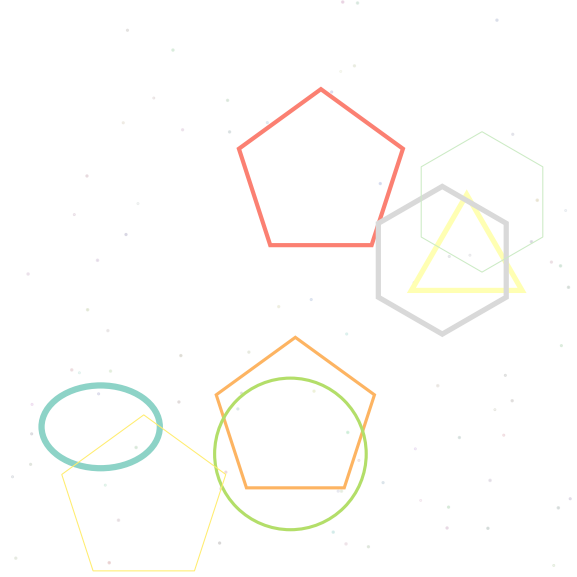[{"shape": "oval", "thickness": 3, "radius": 0.51, "center": [0.174, 0.26]}, {"shape": "triangle", "thickness": 2.5, "radius": 0.55, "center": [0.808, 0.552]}, {"shape": "pentagon", "thickness": 2, "radius": 0.75, "center": [0.556, 0.695]}, {"shape": "pentagon", "thickness": 1.5, "radius": 0.72, "center": [0.511, 0.271]}, {"shape": "circle", "thickness": 1.5, "radius": 0.66, "center": [0.503, 0.213]}, {"shape": "hexagon", "thickness": 2.5, "radius": 0.64, "center": [0.766, 0.548]}, {"shape": "hexagon", "thickness": 0.5, "radius": 0.61, "center": [0.835, 0.65]}, {"shape": "pentagon", "thickness": 0.5, "radius": 0.75, "center": [0.249, 0.131]}]